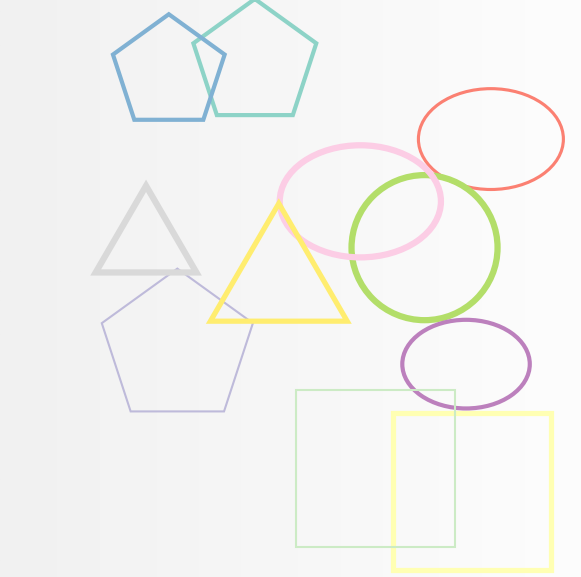[{"shape": "pentagon", "thickness": 2, "radius": 0.56, "center": [0.438, 0.89]}, {"shape": "square", "thickness": 2.5, "radius": 0.68, "center": [0.812, 0.147]}, {"shape": "pentagon", "thickness": 1, "radius": 0.68, "center": [0.305, 0.397]}, {"shape": "oval", "thickness": 1.5, "radius": 0.62, "center": [0.845, 0.758]}, {"shape": "pentagon", "thickness": 2, "radius": 0.51, "center": [0.29, 0.873]}, {"shape": "circle", "thickness": 3, "radius": 0.63, "center": [0.73, 0.57]}, {"shape": "oval", "thickness": 3, "radius": 0.69, "center": [0.62, 0.651]}, {"shape": "triangle", "thickness": 3, "radius": 0.5, "center": [0.251, 0.577]}, {"shape": "oval", "thickness": 2, "radius": 0.55, "center": [0.802, 0.369]}, {"shape": "square", "thickness": 1, "radius": 0.68, "center": [0.646, 0.188]}, {"shape": "triangle", "thickness": 2.5, "radius": 0.68, "center": [0.48, 0.511]}]